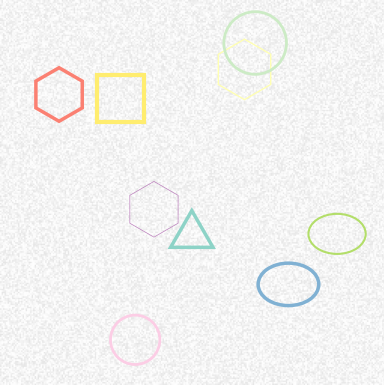[{"shape": "triangle", "thickness": 2.5, "radius": 0.32, "center": [0.498, 0.389]}, {"shape": "hexagon", "thickness": 1, "radius": 0.39, "center": [0.635, 0.82]}, {"shape": "hexagon", "thickness": 2.5, "radius": 0.35, "center": [0.153, 0.755]}, {"shape": "oval", "thickness": 2.5, "radius": 0.39, "center": [0.749, 0.261]}, {"shape": "oval", "thickness": 1.5, "radius": 0.37, "center": [0.875, 0.393]}, {"shape": "circle", "thickness": 2, "radius": 0.32, "center": [0.351, 0.117]}, {"shape": "hexagon", "thickness": 0.5, "radius": 0.36, "center": [0.4, 0.456]}, {"shape": "circle", "thickness": 2, "radius": 0.41, "center": [0.663, 0.888]}, {"shape": "square", "thickness": 3, "radius": 0.3, "center": [0.314, 0.744]}]